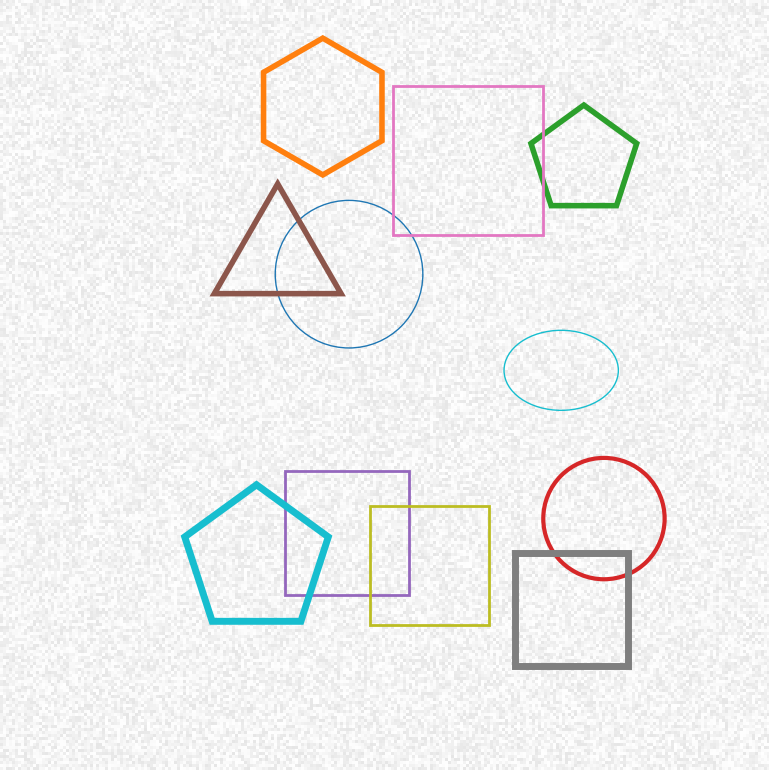[{"shape": "circle", "thickness": 0.5, "radius": 0.48, "center": [0.453, 0.644]}, {"shape": "hexagon", "thickness": 2, "radius": 0.44, "center": [0.419, 0.862]}, {"shape": "pentagon", "thickness": 2, "radius": 0.36, "center": [0.758, 0.791]}, {"shape": "circle", "thickness": 1.5, "radius": 0.39, "center": [0.784, 0.327]}, {"shape": "square", "thickness": 1, "radius": 0.4, "center": [0.45, 0.308]}, {"shape": "triangle", "thickness": 2, "radius": 0.48, "center": [0.361, 0.666]}, {"shape": "square", "thickness": 1, "radius": 0.49, "center": [0.608, 0.791]}, {"shape": "square", "thickness": 2.5, "radius": 0.37, "center": [0.742, 0.208]}, {"shape": "square", "thickness": 1, "radius": 0.39, "center": [0.557, 0.265]}, {"shape": "pentagon", "thickness": 2.5, "radius": 0.49, "center": [0.333, 0.272]}, {"shape": "oval", "thickness": 0.5, "radius": 0.37, "center": [0.729, 0.519]}]